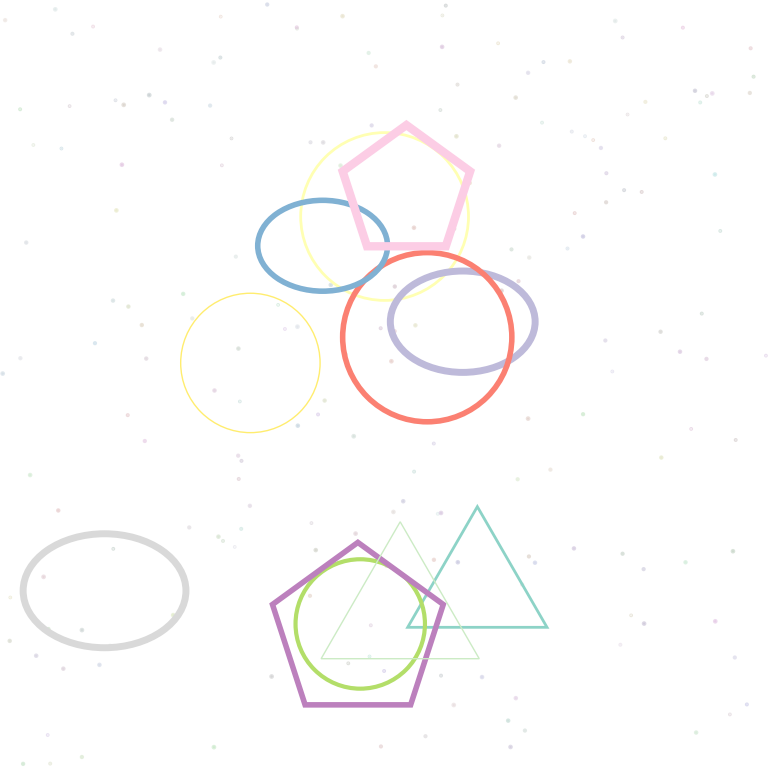[{"shape": "triangle", "thickness": 1, "radius": 0.52, "center": [0.62, 0.238]}, {"shape": "circle", "thickness": 1, "radius": 0.54, "center": [0.499, 0.719]}, {"shape": "oval", "thickness": 2.5, "radius": 0.47, "center": [0.601, 0.582]}, {"shape": "circle", "thickness": 2, "radius": 0.55, "center": [0.555, 0.562]}, {"shape": "oval", "thickness": 2, "radius": 0.42, "center": [0.419, 0.681]}, {"shape": "circle", "thickness": 1.5, "radius": 0.42, "center": [0.468, 0.19]}, {"shape": "pentagon", "thickness": 3, "radius": 0.44, "center": [0.528, 0.751]}, {"shape": "oval", "thickness": 2.5, "radius": 0.53, "center": [0.136, 0.233]}, {"shape": "pentagon", "thickness": 2, "radius": 0.58, "center": [0.465, 0.179]}, {"shape": "triangle", "thickness": 0.5, "radius": 0.59, "center": [0.52, 0.204]}, {"shape": "circle", "thickness": 0.5, "radius": 0.45, "center": [0.325, 0.529]}]